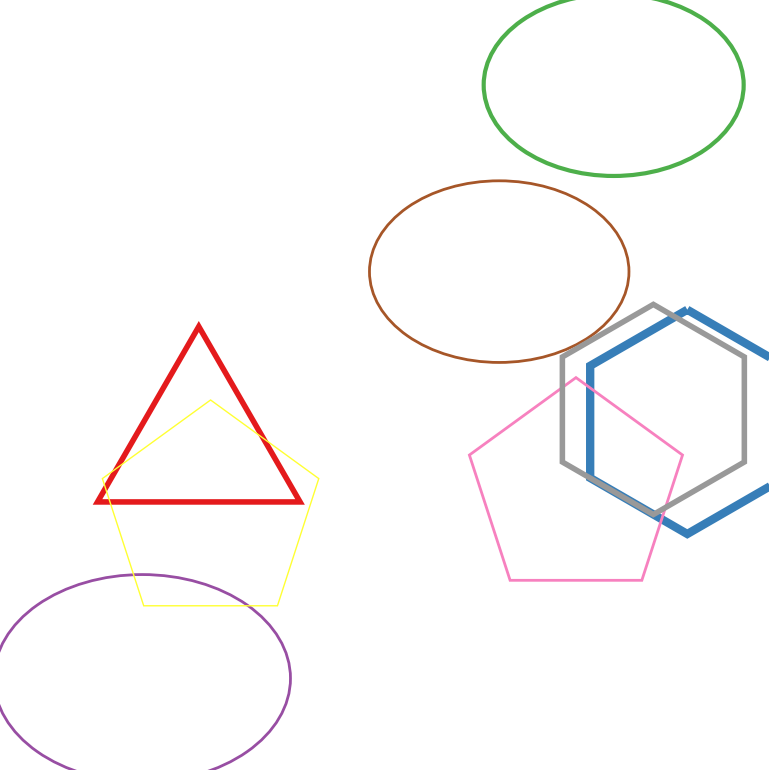[{"shape": "triangle", "thickness": 2, "radius": 0.76, "center": [0.258, 0.424]}, {"shape": "hexagon", "thickness": 3, "radius": 0.73, "center": [0.893, 0.452]}, {"shape": "oval", "thickness": 1.5, "radius": 0.84, "center": [0.797, 0.89]}, {"shape": "oval", "thickness": 1, "radius": 0.96, "center": [0.185, 0.119]}, {"shape": "pentagon", "thickness": 0.5, "radius": 0.74, "center": [0.273, 0.333]}, {"shape": "oval", "thickness": 1, "radius": 0.84, "center": [0.648, 0.647]}, {"shape": "pentagon", "thickness": 1, "radius": 0.73, "center": [0.748, 0.364]}, {"shape": "hexagon", "thickness": 2, "radius": 0.68, "center": [0.849, 0.468]}]